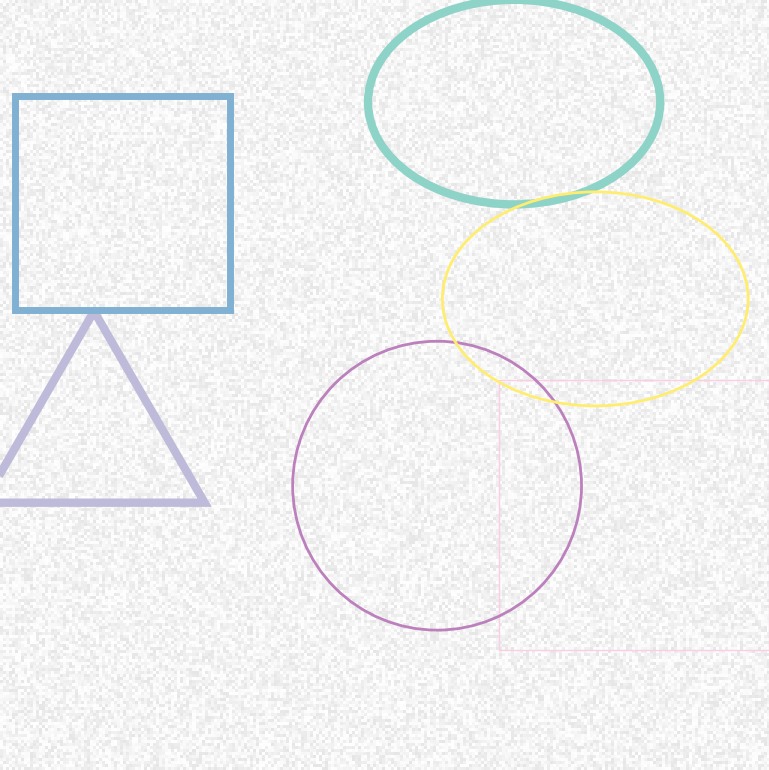[{"shape": "oval", "thickness": 3, "radius": 0.95, "center": [0.668, 0.867]}, {"shape": "triangle", "thickness": 3, "radius": 0.83, "center": [0.122, 0.43]}, {"shape": "square", "thickness": 2.5, "radius": 0.7, "center": [0.159, 0.736]}, {"shape": "square", "thickness": 0.5, "radius": 0.88, "center": [0.824, 0.331]}, {"shape": "circle", "thickness": 1, "radius": 0.94, "center": [0.568, 0.369]}, {"shape": "oval", "thickness": 1, "radius": 0.99, "center": [0.773, 0.612]}]